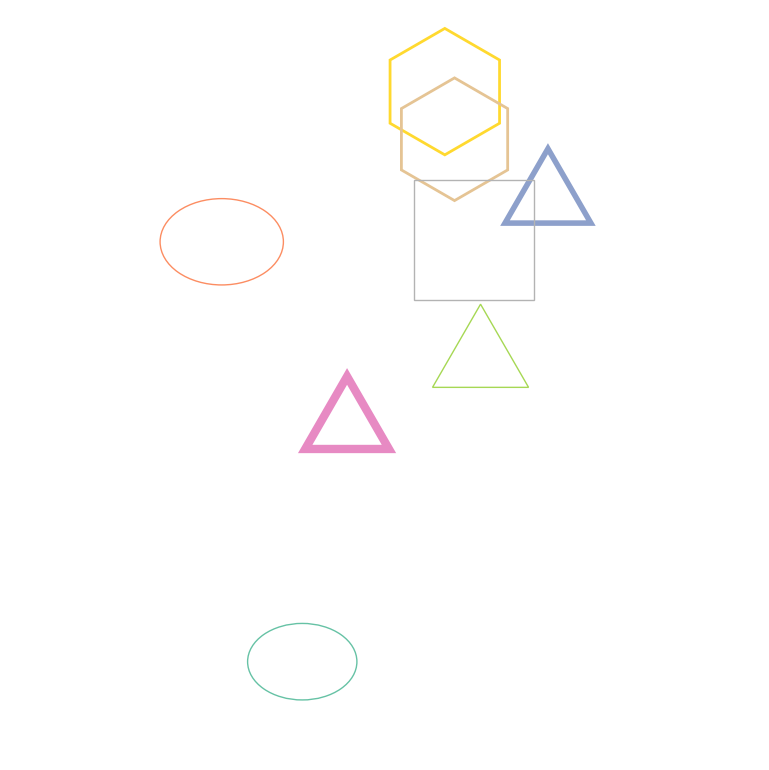[{"shape": "oval", "thickness": 0.5, "radius": 0.35, "center": [0.393, 0.141]}, {"shape": "oval", "thickness": 0.5, "radius": 0.4, "center": [0.288, 0.686]}, {"shape": "triangle", "thickness": 2, "radius": 0.32, "center": [0.712, 0.742]}, {"shape": "triangle", "thickness": 3, "radius": 0.31, "center": [0.451, 0.448]}, {"shape": "triangle", "thickness": 0.5, "radius": 0.36, "center": [0.624, 0.533]}, {"shape": "hexagon", "thickness": 1, "radius": 0.41, "center": [0.578, 0.881]}, {"shape": "hexagon", "thickness": 1, "radius": 0.4, "center": [0.59, 0.819]}, {"shape": "square", "thickness": 0.5, "radius": 0.39, "center": [0.616, 0.688]}]